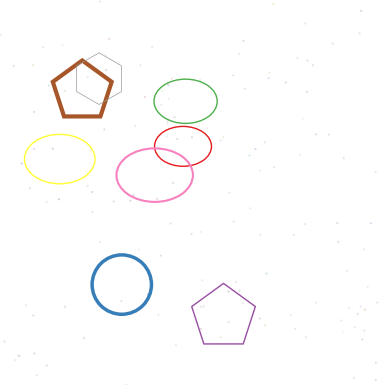[{"shape": "oval", "thickness": 1, "radius": 0.37, "center": [0.475, 0.62]}, {"shape": "circle", "thickness": 2.5, "radius": 0.39, "center": [0.316, 0.261]}, {"shape": "oval", "thickness": 1, "radius": 0.41, "center": [0.482, 0.737]}, {"shape": "pentagon", "thickness": 1, "radius": 0.43, "center": [0.581, 0.177]}, {"shape": "oval", "thickness": 1, "radius": 0.46, "center": [0.155, 0.587]}, {"shape": "pentagon", "thickness": 3, "radius": 0.4, "center": [0.214, 0.763]}, {"shape": "oval", "thickness": 1.5, "radius": 0.5, "center": [0.402, 0.545]}, {"shape": "hexagon", "thickness": 0.5, "radius": 0.34, "center": [0.257, 0.796]}]